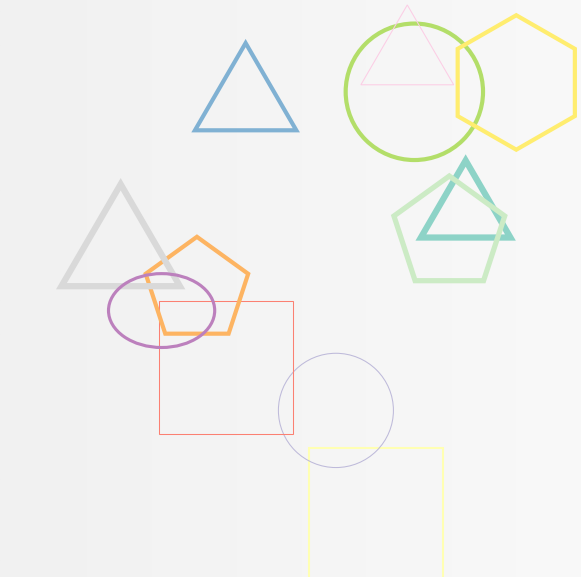[{"shape": "triangle", "thickness": 3, "radius": 0.44, "center": [0.801, 0.632]}, {"shape": "square", "thickness": 1, "radius": 0.58, "center": [0.647, 0.109]}, {"shape": "circle", "thickness": 0.5, "radius": 0.49, "center": [0.578, 0.288]}, {"shape": "square", "thickness": 0.5, "radius": 0.58, "center": [0.389, 0.363]}, {"shape": "triangle", "thickness": 2, "radius": 0.5, "center": [0.423, 0.824]}, {"shape": "pentagon", "thickness": 2, "radius": 0.46, "center": [0.339, 0.496]}, {"shape": "circle", "thickness": 2, "radius": 0.59, "center": [0.713, 0.84]}, {"shape": "triangle", "thickness": 0.5, "radius": 0.46, "center": [0.701, 0.898]}, {"shape": "triangle", "thickness": 3, "radius": 0.59, "center": [0.208, 0.562]}, {"shape": "oval", "thickness": 1.5, "radius": 0.46, "center": [0.278, 0.461]}, {"shape": "pentagon", "thickness": 2.5, "radius": 0.5, "center": [0.773, 0.594]}, {"shape": "hexagon", "thickness": 2, "radius": 0.58, "center": [0.888, 0.856]}]